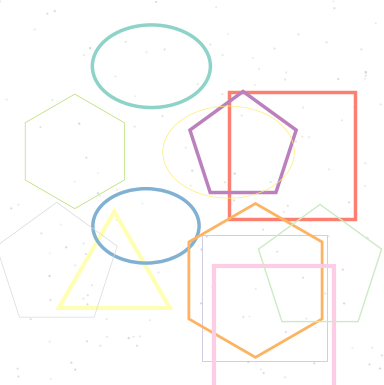[{"shape": "oval", "thickness": 2.5, "radius": 0.77, "center": [0.393, 0.828]}, {"shape": "triangle", "thickness": 3, "radius": 0.83, "center": [0.297, 0.283]}, {"shape": "square", "thickness": 0.5, "radius": 0.82, "center": [0.687, 0.225]}, {"shape": "square", "thickness": 2.5, "radius": 0.82, "center": [0.759, 0.596]}, {"shape": "oval", "thickness": 2.5, "radius": 0.69, "center": [0.379, 0.413]}, {"shape": "hexagon", "thickness": 2, "radius": 1.0, "center": [0.664, 0.272]}, {"shape": "hexagon", "thickness": 0.5, "radius": 0.74, "center": [0.194, 0.607]}, {"shape": "square", "thickness": 3, "radius": 0.78, "center": [0.711, 0.153]}, {"shape": "pentagon", "thickness": 0.5, "radius": 0.82, "center": [0.147, 0.31]}, {"shape": "pentagon", "thickness": 2.5, "radius": 0.73, "center": [0.631, 0.617]}, {"shape": "pentagon", "thickness": 1, "radius": 0.84, "center": [0.831, 0.301]}, {"shape": "oval", "thickness": 0.5, "radius": 0.85, "center": [0.594, 0.605]}]